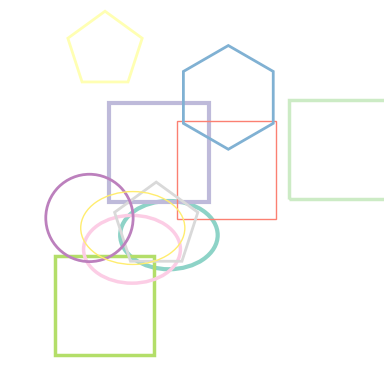[{"shape": "oval", "thickness": 3, "radius": 0.63, "center": [0.439, 0.389]}, {"shape": "pentagon", "thickness": 2, "radius": 0.51, "center": [0.273, 0.869]}, {"shape": "square", "thickness": 3, "radius": 0.65, "center": [0.412, 0.604]}, {"shape": "square", "thickness": 1, "radius": 0.64, "center": [0.589, 0.559]}, {"shape": "hexagon", "thickness": 2, "radius": 0.67, "center": [0.593, 0.747]}, {"shape": "square", "thickness": 2.5, "radius": 0.64, "center": [0.272, 0.206]}, {"shape": "oval", "thickness": 2.5, "radius": 0.63, "center": [0.343, 0.353]}, {"shape": "pentagon", "thickness": 2, "radius": 0.57, "center": [0.406, 0.413]}, {"shape": "circle", "thickness": 2, "radius": 0.57, "center": [0.232, 0.434]}, {"shape": "square", "thickness": 2.5, "radius": 0.64, "center": [0.88, 0.611]}, {"shape": "oval", "thickness": 1, "radius": 0.68, "center": [0.345, 0.408]}]